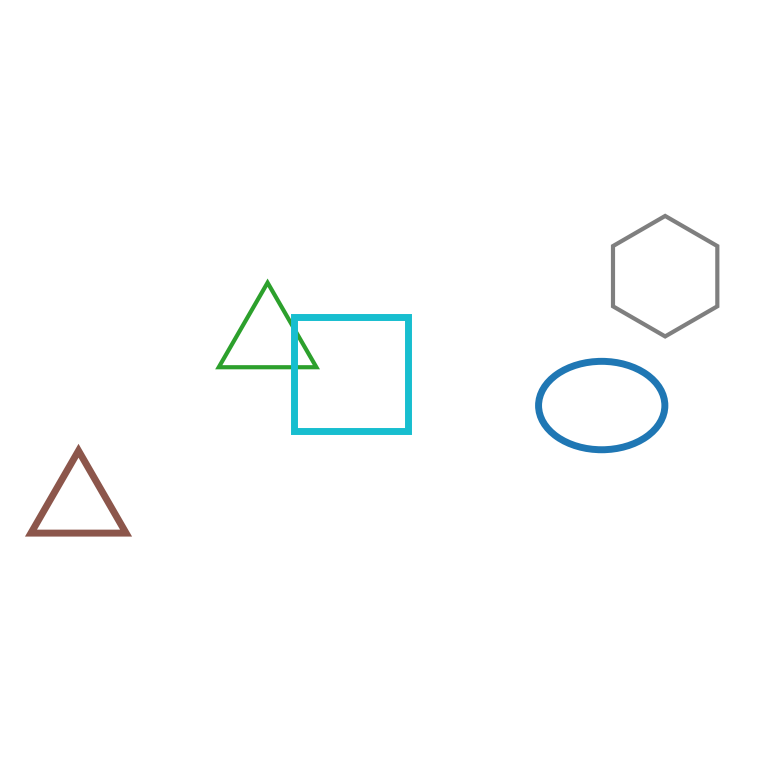[{"shape": "oval", "thickness": 2.5, "radius": 0.41, "center": [0.781, 0.473]}, {"shape": "triangle", "thickness": 1.5, "radius": 0.37, "center": [0.347, 0.56]}, {"shape": "triangle", "thickness": 2.5, "radius": 0.36, "center": [0.102, 0.343]}, {"shape": "hexagon", "thickness": 1.5, "radius": 0.39, "center": [0.864, 0.641]}, {"shape": "square", "thickness": 2.5, "radius": 0.37, "center": [0.456, 0.514]}]